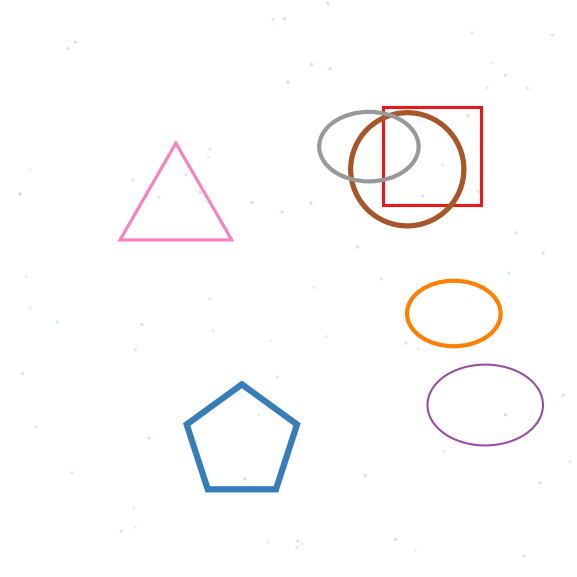[{"shape": "square", "thickness": 1.5, "radius": 0.42, "center": [0.749, 0.728]}, {"shape": "pentagon", "thickness": 3, "radius": 0.5, "center": [0.419, 0.233]}, {"shape": "oval", "thickness": 1, "radius": 0.5, "center": [0.84, 0.298]}, {"shape": "oval", "thickness": 2, "radius": 0.41, "center": [0.786, 0.456]}, {"shape": "circle", "thickness": 2.5, "radius": 0.49, "center": [0.705, 0.706]}, {"shape": "triangle", "thickness": 1.5, "radius": 0.56, "center": [0.305, 0.64]}, {"shape": "oval", "thickness": 2, "radius": 0.43, "center": [0.639, 0.745]}]